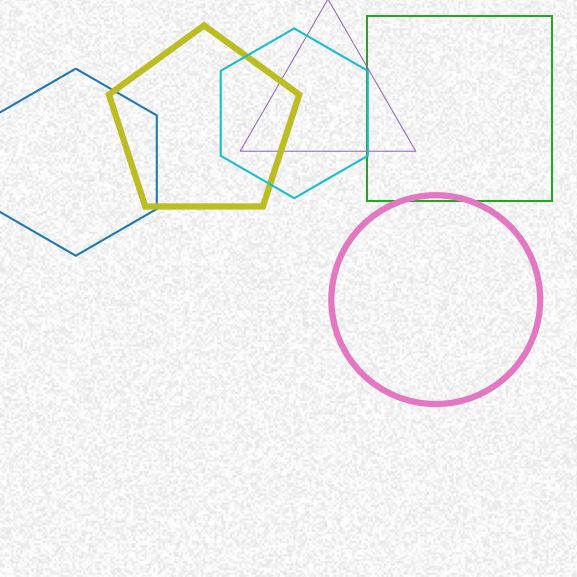[{"shape": "hexagon", "thickness": 1, "radius": 0.81, "center": [0.131, 0.718]}, {"shape": "square", "thickness": 1, "radius": 0.8, "center": [0.796, 0.811]}, {"shape": "triangle", "thickness": 0.5, "radius": 0.88, "center": [0.568, 0.825]}, {"shape": "circle", "thickness": 3, "radius": 0.9, "center": [0.755, 0.48]}, {"shape": "pentagon", "thickness": 3, "radius": 0.87, "center": [0.353, 0.782]}, {"shape": "hexagon", "thickness": 1, "radius": 0.74, "center": [0.51, 0.803]}]